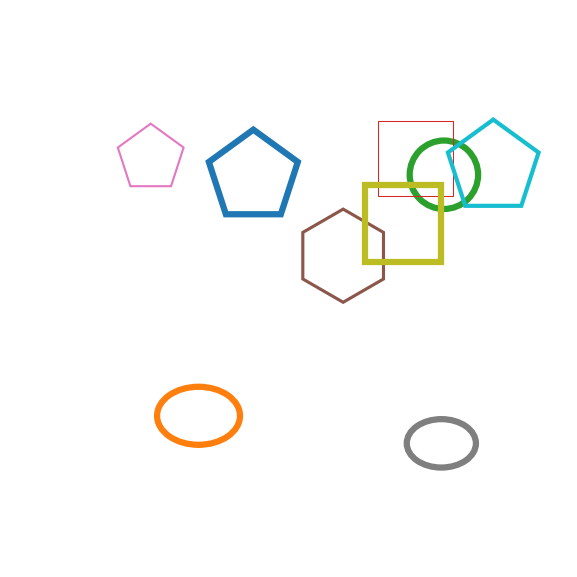[{"shape": "pentagon", "thickness": 3, "radius": 0.4, "center": [0.439, 0.694]}, {"shape": "oval", "thickness": 3, "radius": 0.36, "center": [0.344, 0.279]}, {"shape": "circle", "thickness": 3, "radius": 0.3, "center": [0.769, 0.697]}, {"shape": "square", "thickness": 0.5, "radius": 0.32, "center": [0.719, 0.725]}, {"shape": "hexagon", "thickness": 1.5, "radius": 0.4, "center": [0.594, 0.556]}, {"shape": "pentagon", "thickness": 1, "radius": 0.3, "center": [0.261, 0.725]}, {"shape": "oval", "thickness": 3, "radius": 0.3, "center": [0.764, 0.231]}, {"shape": "square", "thickness": 3, "radius": 0.33, "center": [0.698, 0.612]}, {"shape": "pentagon", "thickness": 2, "radius": 0.41, "center": [0.854, 0.71]}]